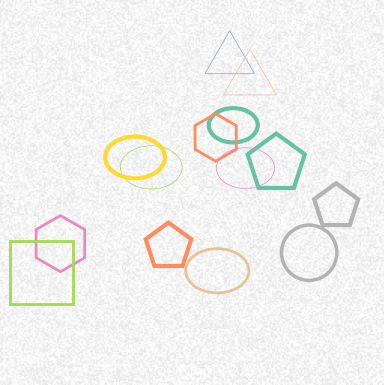[{"shape": "oval", "thickness": 3, "radius": 0.32, "center": [0.606, 0.675]}, {"shape": "pentagon", "thickness": 3, "radius": 0.39, "center": [0.717, 0.575]}, {"shape": "pentagon", "thickness": 3, "radius": 0.31, "center": [0.438, 0.36]}, {"shape": "hexagon", "thickness": 2, "radius": 0.31, "center": [0.56, 0.643]}, {"shape": "triangle", "thickness": 0.5, "radius": 0.37, "center": [0.597, 0.846]}, {"shape": "oval", "thickness": 0.5, "radius": 0.38, "center": [0.637, 0.563]}, {"shape": "hexagon", "thickness": 2, "radius": 0.36, "center": [0.157, 0.367]}, {"shape": "square", "thickness": 2, "radius": 0.41, "center": [0.108, 0.293]}, {"shape": "oval", "thickness": 0.5, "radius": 0.4, "center": [0.393, 0.565]}, {"shape": "oval", "thickness": 3, "radius": 0.39, "center": [0.351, 0.591]}, {"shape": "oval", "thickness": 2, "radius": 0.41, "center": [0.564, 0.297]}, {"shape": "triangle", "thickness": 0.5, "radius": 0.4, "center": [0.649, 0.793]}, {"shape": "circle", "thickness": 2.5, "radius": 0.36, "center": [0.803, 0.343]}, {"shape": "pentagon", "thickness": 3, "radius": 0.3, "center": [0.873, 0.464]}]